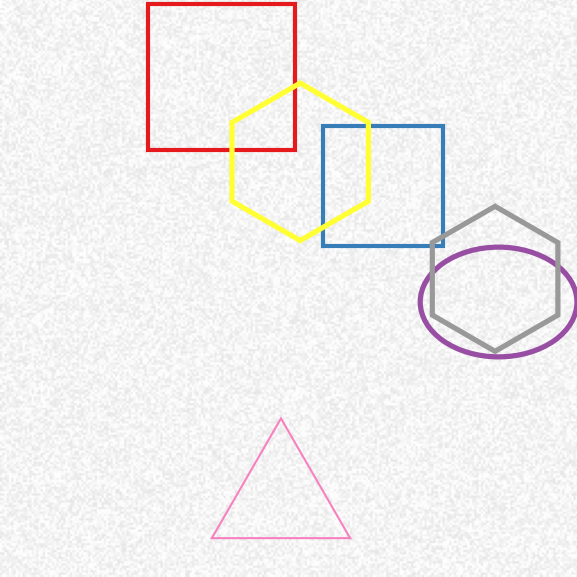[{"shape": "square", "thickness": 2, "radius": 0.63, "center": [0.383, 0.866]}, {"shape": "square", "thickness": 2, "radius": 0.52, "center": [0.663, 0.677]}, {"shape": "oval", "thickness": 2.5, "radius": 0.68, "center": [0.863, 0.476]}, {"shape": "hexagon", "thickness": 2.5, "radius": 0.68, "center": [0.52, 0.719]}, {"shape": "triangle", "thickness": 1, "radius": 0.69, "center": [0.487, 0.136]}, {"shape": "hexagon", "thickness": 2.5, "radius": 0.63, "center": [0.857, 0.516]}]